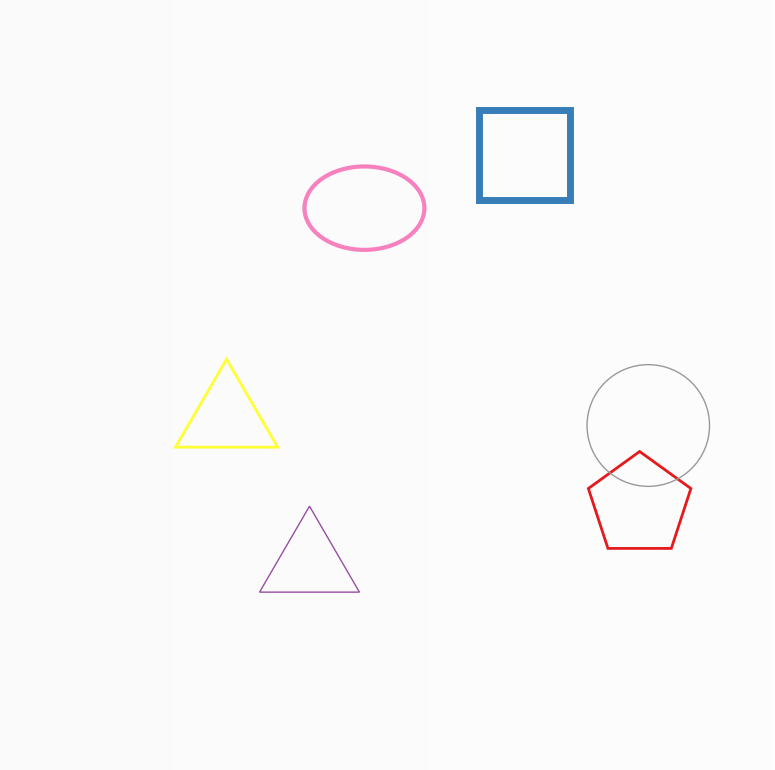[{"shape": "pentagon", "thickness": 1, "radius": 0.35, "center": [0.825, 0.344]}, {"shape": "square", "thickness": 2.5, "radius": 0.29, "center": [0.677, 0.798]}, {"shape": "triangle", "thickness": 0.5, "radius": 0.37, "center": [0.399, 0.268]}, {"shape": "triangle", "thickness": 1, "radius": 0.38, "center": [0.292, 0.457]}, {"shape": "oval", "thickness": 1.5, "radius": 0.39, "center": [0.47, 0.73]}, {"shape": "circle", "thickness": 0.5, "radius": 0.4, "center": [0.836, 0.447]}]